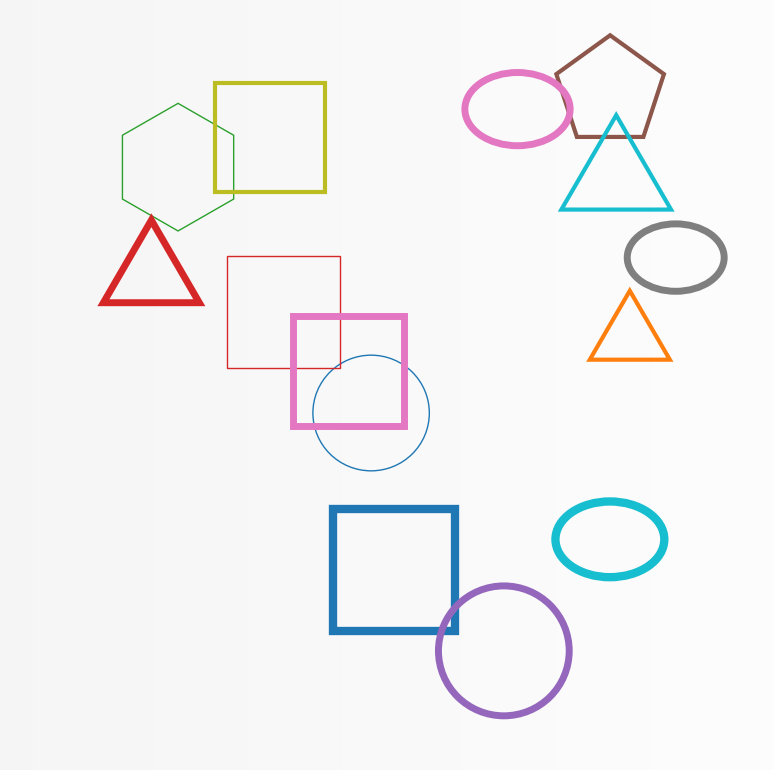[{"shape": "circle", "thickness": 0.5, "radius": 0.38, "center": [0.479, 0.464]}, {"shape": "square", "thickness": 3, "radius": 0.39, "center": [0.509, 0.259]}, {"shape": "triangle", "thickness": 1.5, "radius": 0.3, "center": [0.813, 0.563]}, {"shape": "hexagon", "thickness": 0.5, "radius": 0.41, "center": [0.23, 0.783]}, {"shape": "square", "thickness": 0.5, "radius": 0.37, "center": [0.366, 0.595]}, {"shape": "triangle", "thickness": 2.5, "radius": 0.36, "center": [0.195, 0.643]}, {"shape": "circle", "thickness": 2.5, "radius": 0.42, "center": [0.65, 0.155]}, {"shape": "pentagon", "thickness": 1.5, "radius": 0.36, "center": [0.787, 0.881]}, {"shape": "square", "thickness": 2.5, "radius": 0.36, "center": [0.45, 0.518]}, {"shape": "oval", "thickness": 2.5, "radius": 0.34, "center": [0.668, 0.858]}, {"shape": "oval", "thickness": 2.5, "radius": 0.31, "center": [0.872, 0.665]}, {"shape": "square", "thickness": 1.5, "radius": 0.35, "center": [0.349, 0.821]}, {"shape": "oval", "thickness": 3, "radius": 0.35, "center": [0.787, 0.3]}, {"shape": "triangle", "thickness": 1.5, "radius": 0.41, "center": [0.795, 0.769]}]